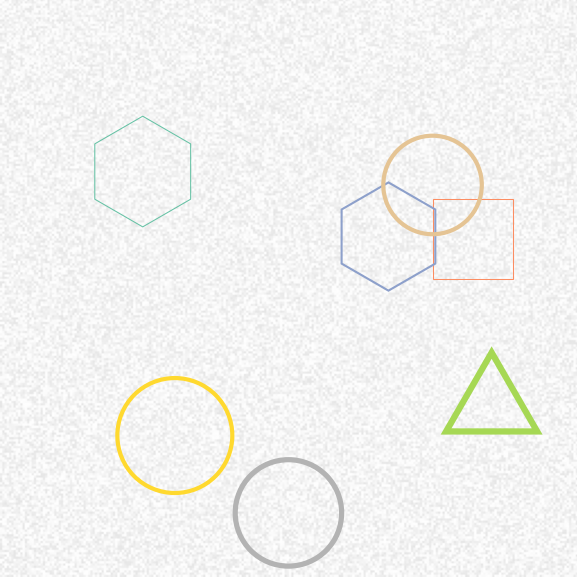[{"shape": "hexagon", "thickness": 0.5, "radius": 0.48, "center": [0.247, 0.702]}, {"shape": "square", "thickness": 0.5, "radius": 0.35, "center": [0.818, 0.585]}, {"shape": "hexagon", "thickness": 1, "radius": 0.47, "center": [0.673, 0.59]}, {"shape": "triangle", "thickness": 3, "radius": 0.46, "center": [0.851, 0.298]}, {"shape": "circle", "thickness": 2, "radius": 0.5, "center": [0.303, 0.245]}, {"shape": "circle", "thickness": 2, "radius": 0.43, "center": [0.749, 0.679]}, {"shape": "circle", "thickness": 2.5, "radius": 0.46, "center": [0.499, 0.111]}]